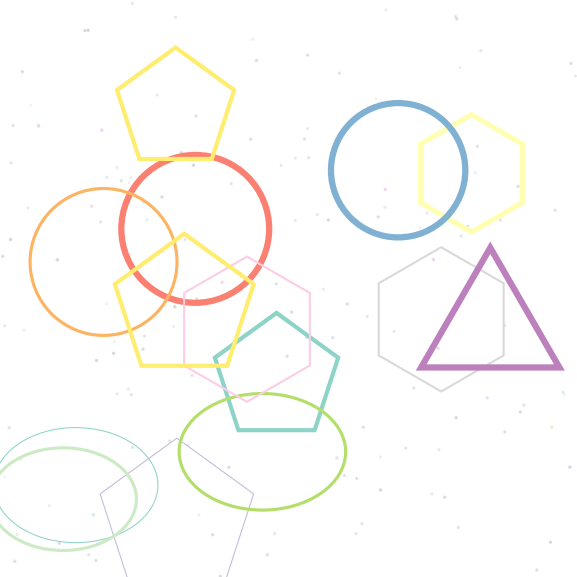[{"shape": "pentagon", "thickness": 2, "radius": 0.56, "center": [0.479, 0.345]}, {"shape": "oval", "thickness": 0.5, "radius": 0.71, "center": [0.131, 0.159]}, {"shape": "hexagon", "thickness": 2.5, "radius": 0.51, "center": [0.816, 0.699]}, {"shape": "pentagon", "thickness": 0.5, "radius": 0.7, "center": [0.306, 0.101]}, {"shape": "circle", "thickness": 3, "radius": 0.64, "center": [0.338, 0.603]}, {"shape": "circle", "thickness": 3, "radius": 0.58, "center": [0.689, 0.704]}, {"shape": "circle", "thickness": 1.5, "radius": 0.64, "center": [0.179, 0.546]}, {"shape": "oval", "thickness": 1.5, "radius": 0.72, "center": [0.454, 0.217]}, {"shape": "hexagon", "thickness": 1, "radius": 0.63, "center": [0.428, 0.429]}, {"shape": "hexagon", "thickness": 1, "radius": 0.62, "center": [0.764, 0.446]}, {"shape": "triangle", "thickness": 3, "radius": 0.69, "center": [0.849, 0.432]}, {"shape": "oval", "thickness": 1.5, "radius": 0.63, "center": [0.109, 0.135]}, {"shape": "pentagon", "thickness": 2, "radius": 0.53, "center": [0.304, 0.81]}, {"shape": "pentagon", "thickness": 2, "radius": 0.63, "center": [0.319, 0.468]}]